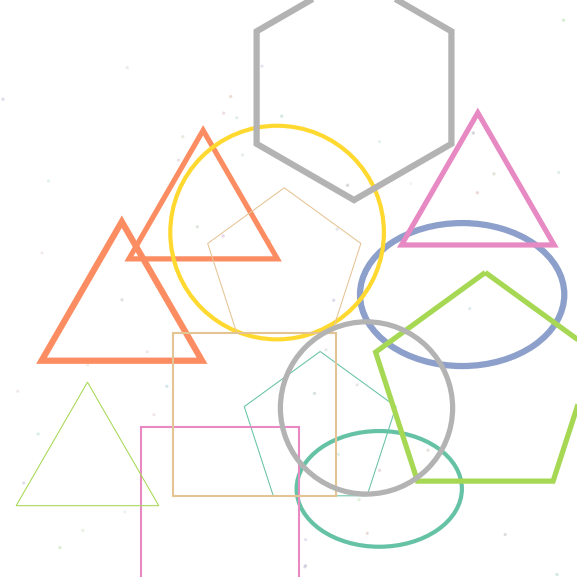[{"shape": "pentagon", "thickness": 0.5, "radius": 0.69, "center": [0.554, 0.252]}, {"shape": "oval", "thickness": 2, "radius": 0.72, "center": [0.657, 0.153]}, {"shape": "triangle", "thickness": 2.5, "radius": 0.74, "center": [0.352, 0.625]}, {"shape": "triangle", "thickness": 3, "radius": 0.8, "center": [0.211, 0.455]}, {"shape": "oval", "thickness": 3, "radius": 0.88, "center": [0.8, 0.489]}, {"shape": "square", "thickness": 1, "radius": 0.68, "center": [0.381, 0.124]}, {"shape": "triangle", "thickness": 2.5, "radius": 0.76, "center": [0.827, 0.651]}, {"shape": "pentagon", "thickness": 2.5, "radius": 1.0, "center": [0.84, 0.328]}, {"shape": "triangle", "thickness": 0.5, "radius": 0.71, "center": [0.151, 0.195]}, {"shape": "circle", "thickness": 2, "radius": 0.92, "center": [0.48, 0.596]}, {"shape": "pentagon", "thickness": 0.5, "radius": 0.7, "center": [0.492, 0.534]}, {"shape": "square", "thickness": 1, "radius": 0.7, "center": [0.441, 0.282]}, {"shape": "hexagon", "thickness": 3, "radius": 0.97, "center": [0.613, 0.847]}, {"shape": "circle", "thickness": 2.5, "radius": 0.75, "center": [0.635, 0.293]}]